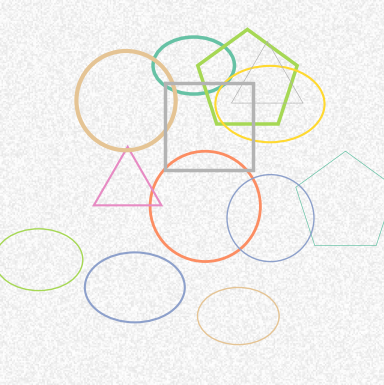[{"shape": "pentagon", "thickness": 0.5, "radius": 0.68, "center": [0.897, 0.472]}, {"shape": "oval", "thickness": 2.5, "radius": 0.53, "center": [0.503, 0.83]}, {"shape": "circle", "thickness": 2, "radius": 0.72, "center": [0.533, 0.464]}, {"shape": "oval", "thickness": 1.5, "radius": 0.65, "center": [0.35, 0.254]}, {"shape": "circle", "thickness": 1, "radius": 0.56, "center": [0.703, 0.433]}, {"shape": "triangle", "thickness": 1.5, "radius": 0.51, "center": [0.332, 0.517]}, {"shape": "pentagon", "thickness": 2.5, "radius": 0.68, "center": [0.643, 0.788]}, {"shape": "oval", "thickness": 1, "radius": 0.57, "center": [0.1, 0.325]}, {"shape": "oval", "thickness": 1.5, "radius": 0.71, "center": [0.701, 0.73]}, {"shape": "oval", "thickness": 1, "radius": 0.53, "center": [0.619, 0.179]}, {"shape": "circle", "thickness": 3, "radius": 0.64, "center": [0.327, 0.739]}, {"shape": "triangle", "thickness": 0.5, "radius": 0.54, "center": [0.694, 0.786]}, {"shape": "square", "thickness": 2.5, "radius": 0.57, "center": [0.543, 0.671]}]